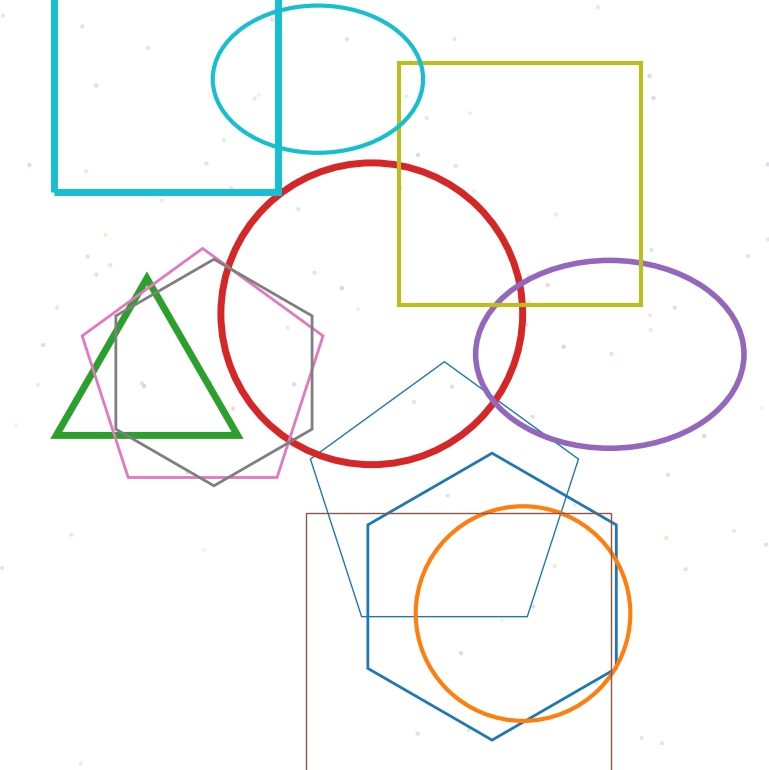[{"shape": "pentagon", "thickness": 0.5, "radius": 0.92, "center": [0.577, 0.347]}, {"shape": "hexagon", "thickness": 1, "radius": 0.93, "center": [0.639, 0.225]}, {"shape": "circle", "thickness": 1.5, "radius": 0.7, "center": [0.679, 0.203]}, {"shape": "triangle", "thickness": 2.5, "radius": 0.68, "center": [0.191, 0.503]}, {"shape": "circle", "thickness": 2.5, "radius": 0.98, "center": [0.483, 0.593]}, {"shape": "oval", "thickness": 2, "radius": 0.87, "center": [0.792, 0.54]}, {"shape": "square", "thickness": 0.5, "radius": 0.99, "center": [0.596, 0.136]}, {"shape": "pentagon", "thickness": 1, "radius": 0.82, "center": [0.263, 0.513]}, {"shape": "hexagon", "thickness": 1, "radius": 0.74, "center": [0.278, 0.516]}, {"shape": "square", "thickness": 1.5, "radius": 0.79, "center": [0.675, 0.761]}, {"shape": "square", "thickness": 2.5, "radius": 0.73, "center": [0.215, 0.897]}, {"shape": "oval", "thickness": 1.5, "radius": 0.68, "center": [0.413, 0.897]}]